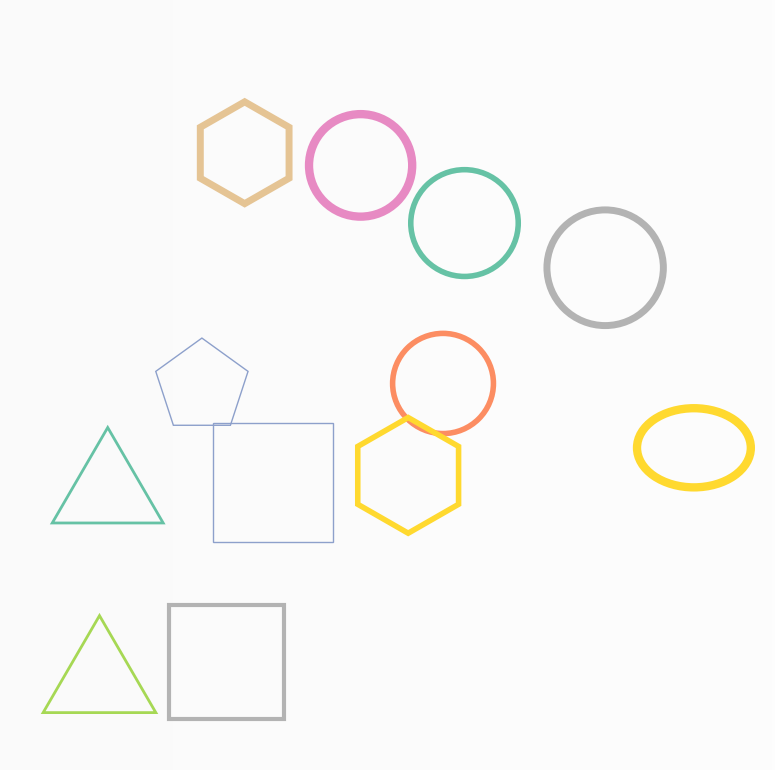[{"shape": "circle", "thickness": 2, "radius": 0.35, "center": [0.599, 0.71]}, {"shape": "triangle", "thickness": 1, "radius": 0.41, "center": [0.139, 0.362]}, {"shape": "circle", "thickness": 2, "radius": 0.33, "center": [0.572, 0.502]}, {"shape": "pentagon", "thickness": 0.5, "radius": 0.31, "center": [0.261, 0.498]}, {"shape": "square", "thickness": 0.5, "radius": 0.39, "center": [0.352, 0.373]}, {"shape": "circle", "thickness": 3, "radius": 0.33, "center": [0.465, 0.785]}, {"shape": "triangle", "thickness": 1, "radius": 0.42, "center": [0.128, 0.117]}, {"shape": "oval", "thickness": 3, "radius": 0.37, "center": [0.895, 0.418]}, {"shape": "hexagon", "thickness": 2, "radius": 0.38, "center": [0.527, 0.383]}, {"shape": "hexagon", "thickness": 2.5, "radius": 0.33, "center": [0.316, 0.802]}, {"shape": "square", "thickness": 1.5, "radius": 0.37, "center": [0.292, 0.14]}, {"shape": "circle", "thickness": 2.5, "radius": 0.38, "center": [0.781, 0.652]}]